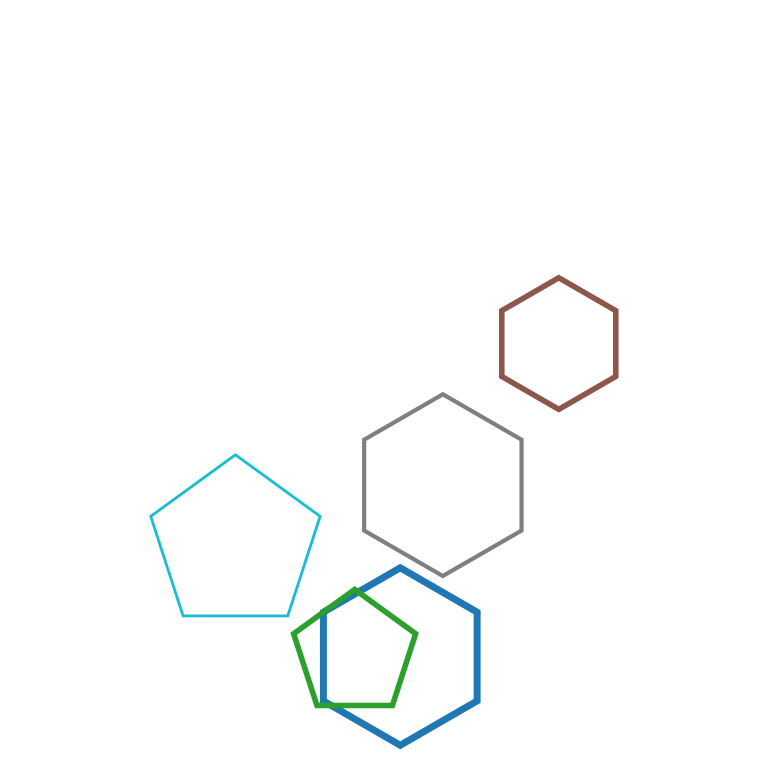[{"shape": "hexagon", "thickness": 2.5, "radius": 0.58, "center": [0.52, 0.147]}, {"shape": "pentagon", "thickness": 2, "radius": 0.42, "center": [0.461, 0.151]}, {"shape": "hexagon", "thickness": 2, "radius": 0.43, "center": [0.726, 0.554]}, {"shape": "hexagon", "thickness": 1.5, "radius": 0.59, "center": [0.575, 0.37]}, {"shape": "pentagon", "thickness": 1, "radius": 0.58, "center": [0.306, 0.294]}]